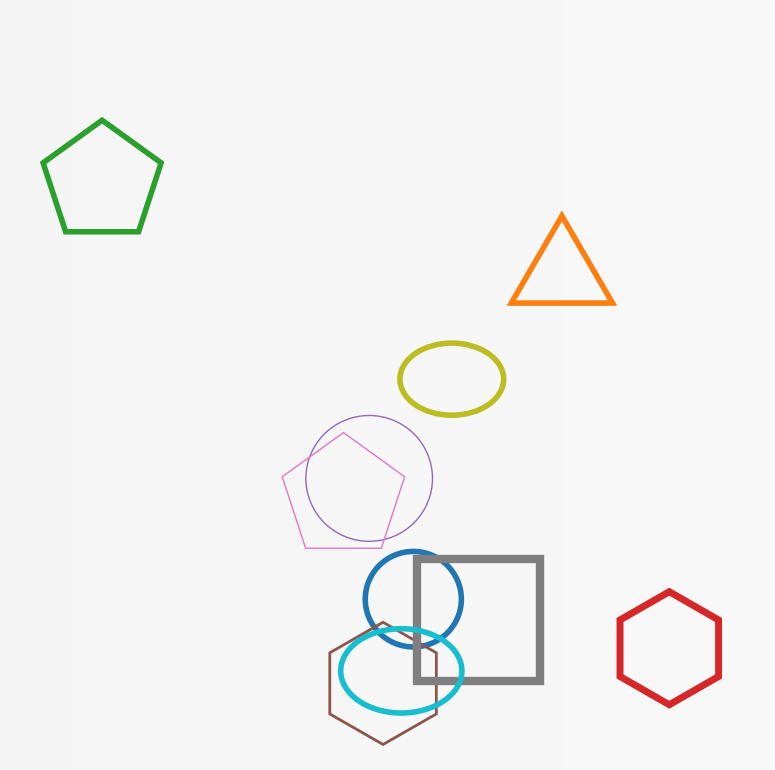[{"shape": "circle", "thickness": 2, "radius": 0.31, "center": [0.533, 0.222]}, {"shape": "triangle", "thickness": 2, "radius": 0.38, "center": [0.725, 0.644]}, {"shape": "pentagon", "thickness": 2, "radius": 0.4, "center": [0.132, 0.764]}, {"shape": "hexagon", "thickness": 2.5, "radius": 0.37, "center": [0.864, 0.158]}, {"shape": "circle", "thickness": 0.5, "radius": 0.41, "center": [0.476, 0.379]}, {"shape": "hexagon", "thickness": 1, "radius": 0.4, "center": [0.494, 0.113]}, {"shape": "pentagon", "thickness": 0.5, "radius": 0.42, "center": [0.443, 0.355]}, {"shape": "square", "thickness": 3, "radius": 0.4, "center": [0.617, 0.194]}, {"shape": "oval", "thickness": 2, "radius": 0.33, "center": [0.583, 0.508]}, {"shape": "oval", "thickness": 2, "radius": 0.39, "center": [0.518, 0.129]}]